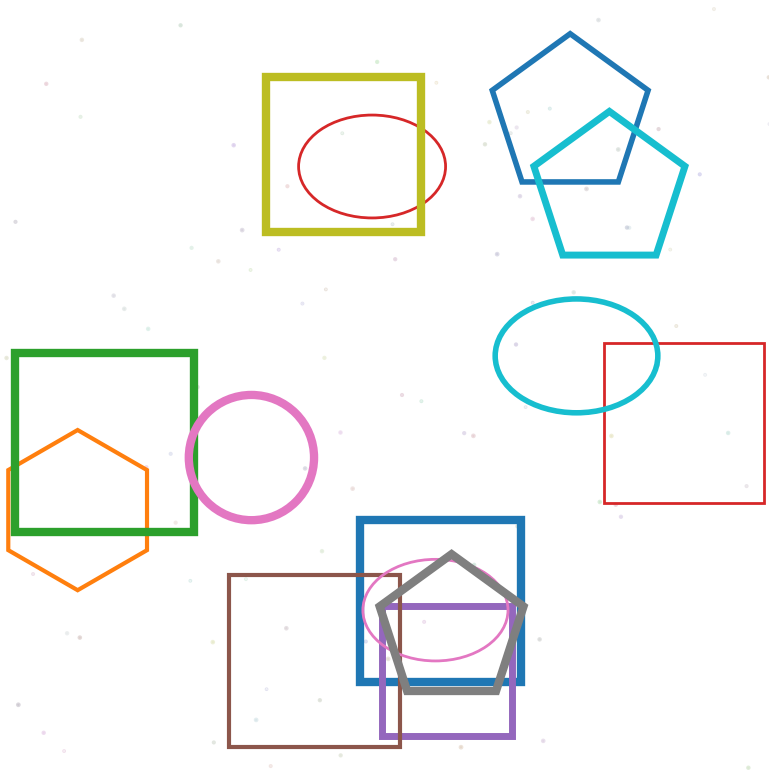[{"shape": "square", "thickness": 3, "radius": 0.52, "center": [0.572, 0.22]}, {"shape": "pentagon", "thickness": 2, "radius": 0.53, "center": [0.74, 0.85]}, {"shape": "hexagon", "thickness": 1.5, "radius": 0.52, "center": [0.101, 0.338]}, {"shape": "square", "thickness": 3, "radius": 0.58, "center": [0.135, 0.425]}, {"shape": "oval", "thickness": 1, "radius": 0.48, "center": [0.483, 0.784]}, {"shape": "square", "thickness": 1, "radius": 0.52, "center": [0.888, 0.451]}, {"shape": "square", "thickness": 2.5, "radius": 0.42, "center": [0.58, 0.128]}, {"shape": "square", "thickness": 1.5, "radius": 0.56, "center": [0.409, 0.142]}, {"shape": "oval", "thickness": 1, "radius": 0.47, "center": [0.566, 0.208]}, {"shape": "circle", "thickness": 3, "radius": 0.41, "center": [0.327, 0.406]}, {"shape": "pentagon", "thickness": 3, "radius": 0.49, "center": [0.586, 0.182]}, {"shape": "square", "thickness": 3, "radius": 0.5, "center": [0.446, 0.8]}, {"shape": "pentagon", "thickness": 2.5, "radius": 0.52, "center": [0.791, 0.752]}, {"shape": "oval", "thickness": 2, "radius": 0.53, "center": [0.749, 0.538]}]